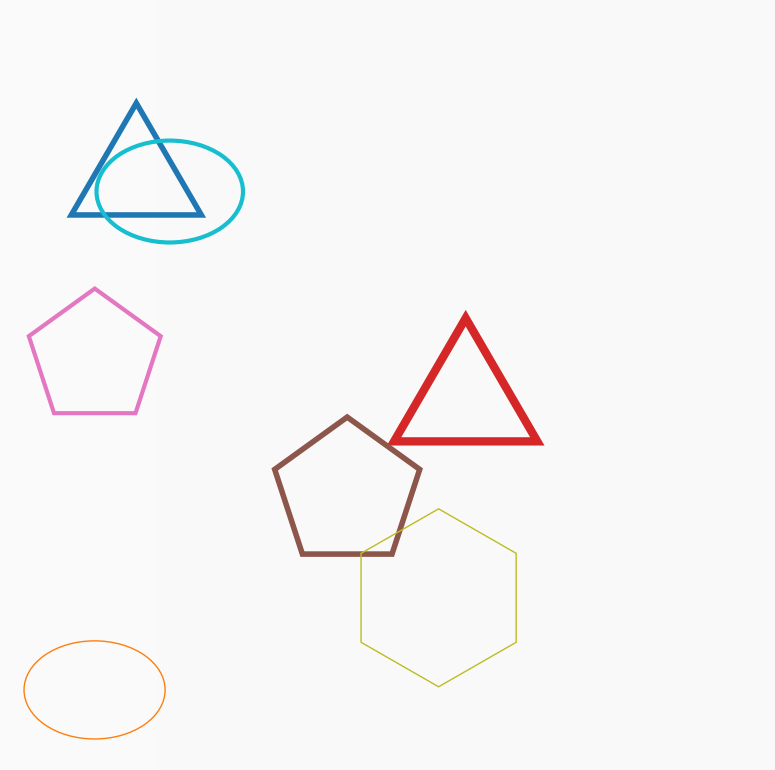[{"shape": "triangle", "thickness": 2, "radius": 0.48, "center": [0.176, 0.769]}, {"shape": "oval", "thickness": 0.5, "radius": 0.46, "center": [0.122, 0.104]}, {"shape": "triangle", "thickness": 3, "radius": 0.53, "center": [0.601, 0.48]}, {"shape": "pentagon", "thickness": 2, "radius": 0.49, "center": [0.448, 0.36]}, {"shape": "pentagon", "thickness": 1.5, "radius": 0.45, "center": [0.122, 0.536]}, {"shape": "hexagon", "thickness": 0.5, "radius": 0.58, "center": [0.566, 0.224]}, {"shape": "oval", "thickness": 1.5, "radius": 0.47, "center": [0.219, 0.751]}]